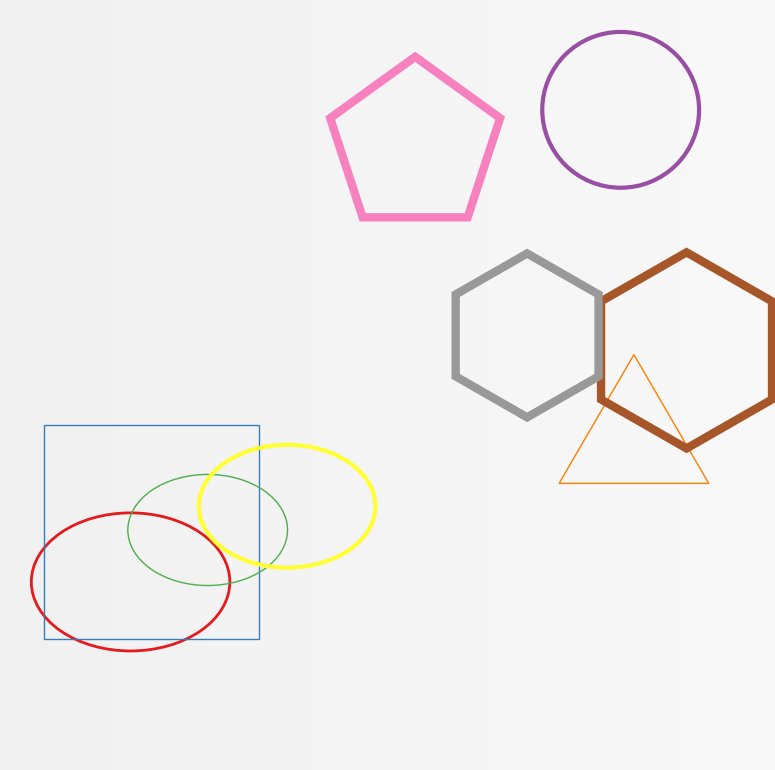[{"shape": "oval", "thickness": 1, "radius": 0.64, "center": [0.168, 0.244]}, {"shape": "square", "thickness": 0.5, "radius": 0.7, "center": [0.195, 0.31]}, {"shape": "oval", "thickness": 0.5, "radius": 0.52, "center": [0.268, 0.312]}, {"shape": "circle", "thickness": 1.5, "radius": 0.51, "center": [0.801, 0.857]}, {"shape": "triangle", "thickness": 0.5, "radius": 0.56, "center": [0.818, 0.428]}, {"shape": "oval", "thickness": 1.5, "radius": 0.57, "center": [0.371, 0.343]}, {"shape": "hexagon", "thickness": 3, "radius": 0.64, "center": [0.886, 0.545]}, {"shape": "pentagon", "thickness": 3, "radius": 0.58, "center": [0.536, 0.811]}, {"shape": "hexagon", "thickness": 3, "radius": 0.53, "center": [0.68, 0.564]}]